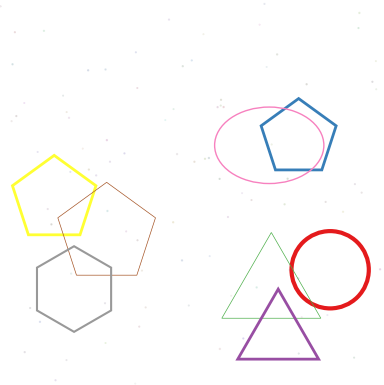[{"shape": "circle", "thickness": 3, "radius": 0.5, "center": [0.858, 0.299]}, {"shape": "pentagon", "thickness": 2, "radius": 0.51, "center": [0.776, 0.642]}, {"shape": "triangle", "thickness": 0.5, "radius": 0.74, "center": [0.705, 0.248]}, {"shape": "triangle", "thickness": 2, "radius": 0.61, "center": [0.723, 0.128]}, {"shape": "pentagon", "thickness": 2, "radius": 0.57, "center": [0.141, 0.482]}, {"shape": "pentagon", "thickness": 0.5, "radius": 0.67, "center": [0.277, 0.393]}, {"shape": "oval", "thickness": 1, "radius": 0.71, "center": [0.699, 0.623]}, {"shape": "hexagon", "thickness": 1.5, "radius": 0.56, "center": [0.192, 0.249]}]